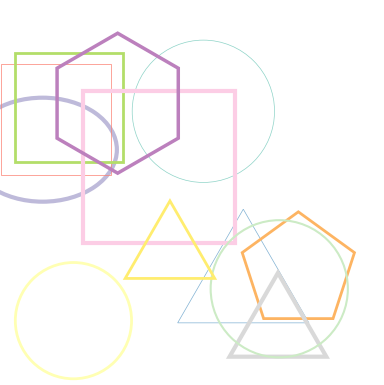[{"shape": "circle", "thickness": 0.5, "radius": 0.92, "center": [0.528, 0.711]}, {"shape": "circle", "thickness": 2, "radius": 0.75, "center": [0.191, 0.167]}, {"shape": "oval", "thickness": 3, "radius": 0.96, "center": [0.111, 0.611]}, {"shape": "square", "thickness": 0.5, "radius": 0.72, "center": [0.146, 0.689]}, {"shape": "triangle", "thickness": 0.5, "radius": 0.98, "center": [0.632, 0.26]}, {"shape": "pentagon", "thickness": 2, "radius": 0.77, "center": [0.775, 0.296]}, {"shape": "square", "thickness": 2, "radius": 0.71, "center": [0.179, 0.721]}, {"shape": "square", "thickness": 3, "radius": 0.99, "center": [0.412, 0.567]}, {"shape": "triangle", "thickness": 3, "radius": 0.73, "center": [0.722, 0.146]}, {"shape": "hexagon", "thickness": 2.5, "radius": 0.91, "center": [0.306, 0.732]}, {"shape": "circle", "thickness": 1.5, "radius": 0.89, "center": [0.725, 0.25]}, {"shape": "triangle", "thickness": 2, "radius": 0.67, "center": [0.441, 0.344]}]